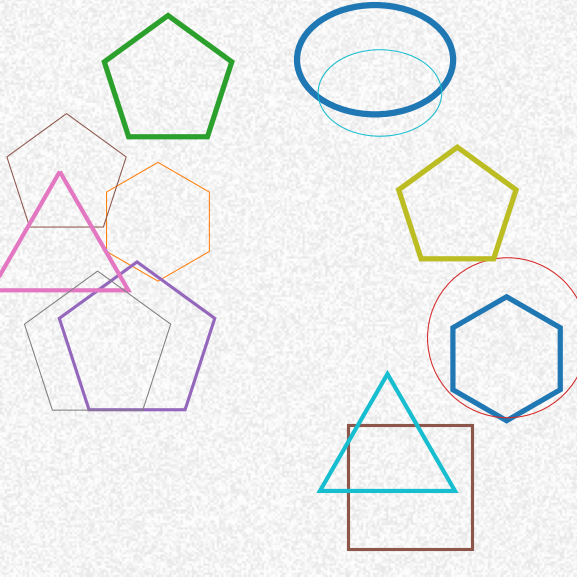[{"shape": "oval", "thickness": 3, "radius": 0.68, "center": [0.649, 0.896]}, {"shape": "hexagon", "thickness": 2.5, "radius": 0.54, "center": [0.877, 0.378]}, {"shape": "hexagon", "thickness": 0.5, "radius": 0.51, "center": [0.274, 0.615]}, {"shape": "pentagon", "thickness": 2.5, "radius": 0.58, "center": [0.291, 0.856]}, {"shape": "circle", "thickness": 0.5, "radius": 0.69, "center": [0.879, 0.414]}, {"shape": "pentagon", "thickness": 1.5, "radius": 0.71, "center": [0.237, 0.404]}, {"shape": "pentagon", "thickness": 0.5, "radius": 0.54, "center": [0.115, 0.694]}, {"shape": "square", "thickness": 1.5, "radius": 0.54, "center": [0.71, 0.155]}, {"shape": "triangle", "thickness": 2, "radius": 0.69, "center": [0.104, 0.565]}, {"shape": "pentagon", "thickness": 0.5, "radius": 0.67, "center": [0.169, 0.397]}, {"shape": "pentagon", "thickness": 2.5, "radius": 0.53, "center": [0.792, 0.637]}, {"shape": "triangle", "thickness": 2, "radius": 0.68, "center": [0.671, 0.217]}, {"shape": "oval", "thickness": 0.5, "radius": 0.54, "center": [0.658, 0.838]}]